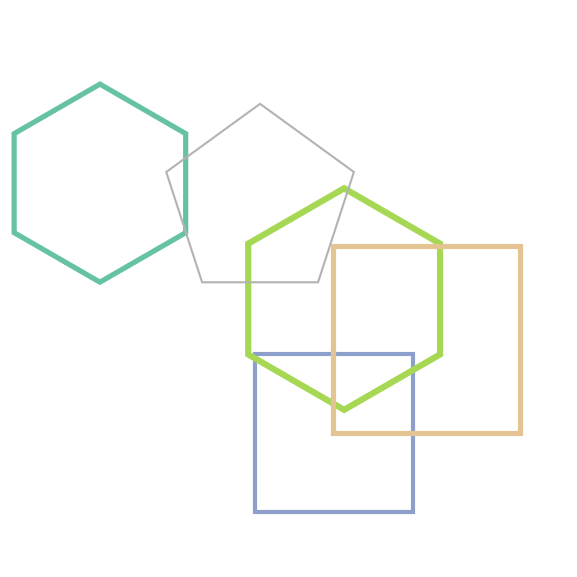[{"shape": "hexagon", "thickness": 2.5, "radius": 0.86, "center": [0.173, 0.682]}, {"shape": "square", "thickness": 2, "radius": 0.68, "center": [0.579, 0.25]}, {"shape": "hexagon", "thickness": 3, "radius": 0.96, "center": [0.596, 0.481]}, {"shape": "square", "thickness": 2.5, "radius": 0.81, "center": [0.739, 0.411]}, {"shape": "pentagon", "thickness": 1, "radius": 0.85, "center": [0.45, 0.649]}]